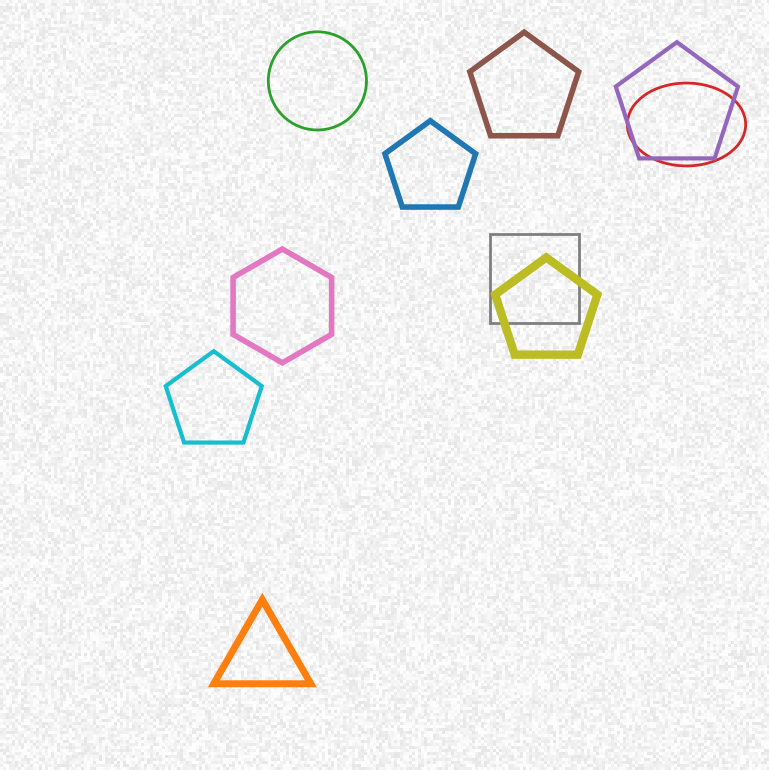[{"shape": "pentagon", "thickness": 2, "radius": 0.31, "center": [0.559, 0.781]}, {"shape": "triangle", "thickness": 2.5, "radius": 0.36, "center": [0.341, 0.148]}, {"shape": "circle", "thickness": 1, "radius": 0.32, "center": [0.412, 0.895]}, {"shape": "oval", "thickness": 1, "radius": 0.38, "center": [0.892, 0.838]}, {"shape": "pentagon", "thickness": 1.5, "radius": 0.42, "center": [0.879, 0.862]}, {"shape": "pentagon", "thickness": 2, "radius": 0.37, "center": [0.681, 0.884]}, {"shape": "hexagon", "thickness": 2, "radius": 0.37, "center": [0.367, 0.603]}, {"shape": "square", "thickness": 1, "radius": 0.29, "center": [0.694, 0.638]}, {"shape": "pentagon", "thickness": 3, "radius": 0.35, "center": [0.709, 0.596]}, {"shape": "pentagon", "thickness": 1.5, "radius": 0.33, "center": [0.278, 0.478]}]